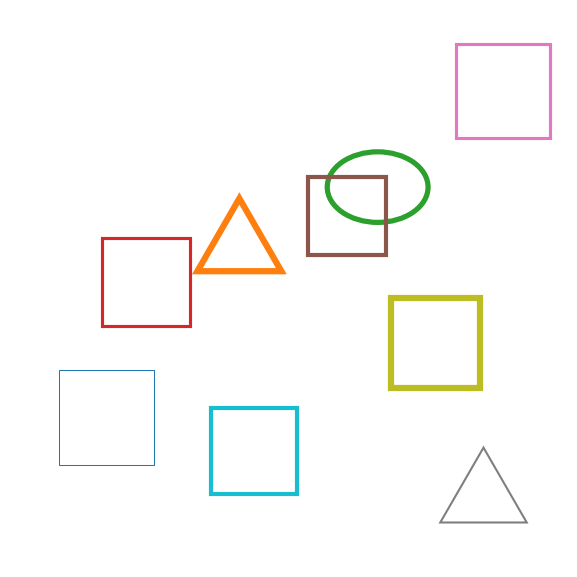[{"shape": "square", "thickness": 0.5, "radius": 0.41, "center": [0.184, 0.277]}, {"shape": "triangle", "thickness": 3, "radius": 0.42, "center": [0.414, 0.572]}, {"shape": "oval", "thickness": 2.5, "radius": 0.44, "center": [0.654, 0.675]}, {"shape": "square", "thickness": 1.5, "radius": 0.38, "center": [0.254, 0.51]}, {"shape": "square", "thickness": 2, "radius": 0.34, "center": [0.601, 0.625]}, {"shape": "square", "thickness": 1.5, "radius": 0.41, "center": [0.87, 0.842]}, {"shape": "triangle", "thickness": 1, "radius": 0.43, "center": [0.837, 0.138]}, {"shape": "square", "thickness": 3, "radius": 0.39, "center": [0.755, 0.405]}, {"shape": "square", "thickness": 2, "radius": 0.37, "center": [0.44, 0.218]}]